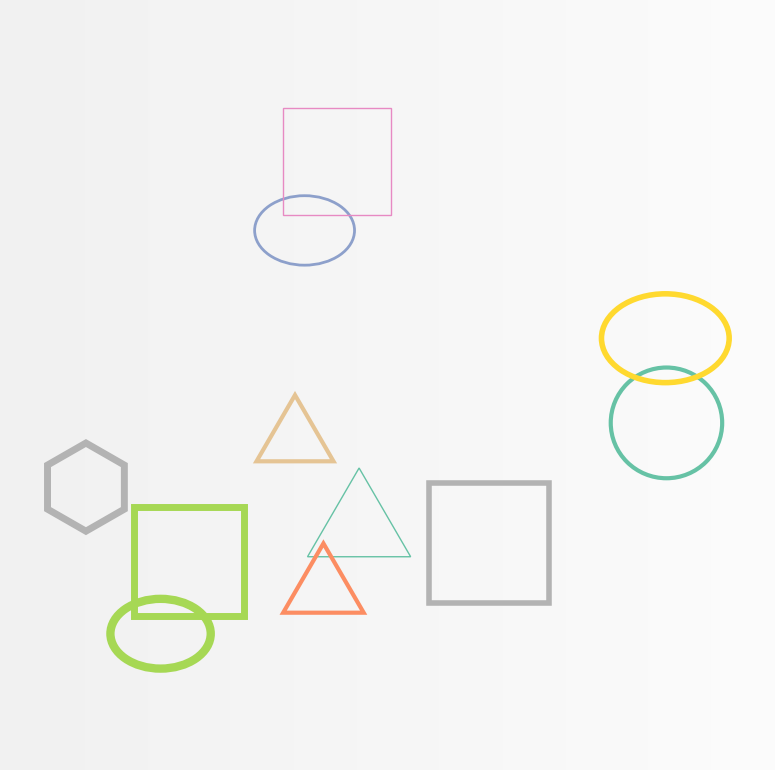[{"shape": "triangle", "thickness": 0.5, "radius": 0.38, "center": [0.463, 0.315]}, {"shape": "circle", "thickness": 1.5, "radius": 0.36, "center": [0.86, 0.451]}, {"shape": "triangle", "thickness": 1.5, "radius": 0.3, "center": [0.417, 0.234]}, {"shape": "oval", "thickness": 1, "radius": 0.32, "center": [0.393, 0.701]}, {"shape": "square", "thickness": 0.5, "radius": 0.35, "center": [0.435, 0.79]}, {"shape": "oval", "thickness": 3, "radius": 0.32, "center": [0.207, 0.177]}, {"shape": "square", "thickness": 2.5, "radius": 0.35, "center": [0.244, 0.271]}, {"shape": "oval", "thickness": 2, "radius": 0.41, "center": [0.858, 0.561]}, {"shape": "triangle", "thickness": 1.5, "radius": 0.29, "center": [0.381, 0.43]}, {"shape": "square", "thickness": 2, "radius": 0.39, "center": [0.631, 0.295]}, {"shape": "hexagon", "thickness": 2.5, "radius": 0.29, "center": [0.111, 0.367]}]